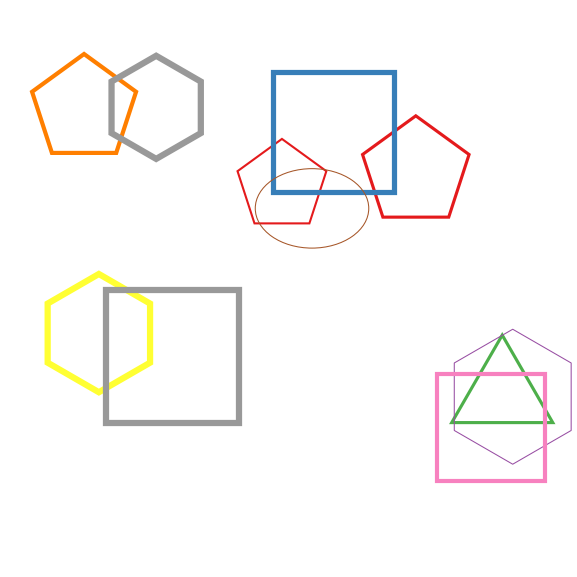[{"shape": "pentagon", "thickness": 1.5, "radius": 0.48, "center": [0.72, 0.702]}, {"shape": "pentagon", "thickness": 1, "radius": 0.4, "center": [0.488, 0.678]}, {"shape": "square", "thickness": 2.5, "radius": 0.52, "center": [0.577, 0.771]}, {"shape": "triangle", "thickness": 1.5, "radius": 0.5, "center": [0.87, 0.318]}, {"shape": "hexagon", "thickness": 0.5, "radius": 0.58, "center": [0.888, 0.312]}, {"shape": "pentagon", "thickness": 2, "radius": 0.47, "center": [0.146, 0.811]}, {"shape": "hexagon", "thickness": 3, "radius": 0.51, "center": [0.171, 0.422]}, {"shape": "oval", "thickness": 0.5, "radius": 0.49, "center": [0.54, 0.638]}, {"shape": "square", "thickness": 2, "radius": 0.46, "center": [0.85, 0.259]}, {"shape": "hexagon", "thickness": 3, "radius": 0.45, "center": [0.27, 0.813]}, {"shape": "square", "thickness": 3, "radius": 0.57, "center": [0.298, 0.381]}]